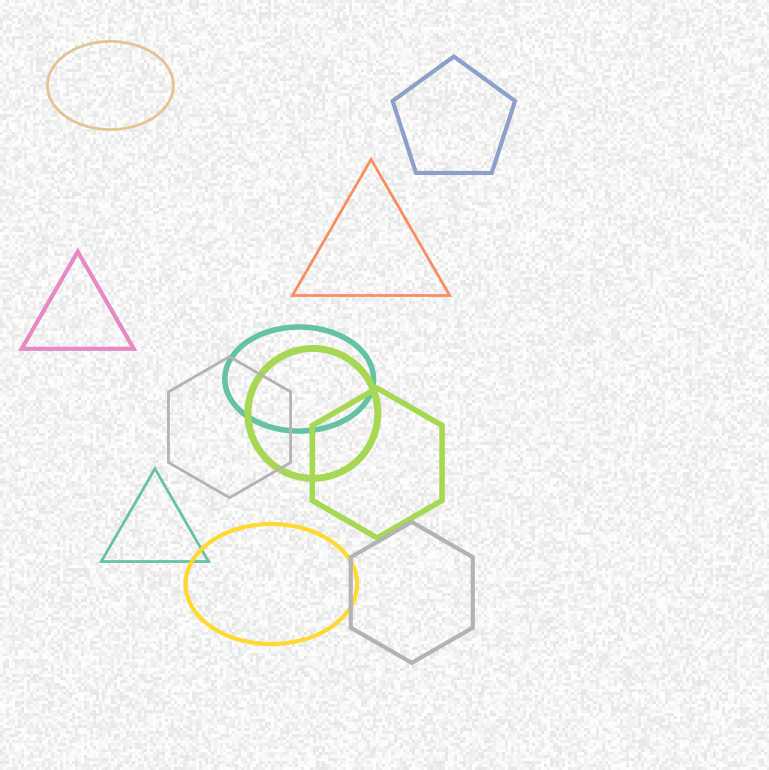[{"shape": "oval", "thickness": 2, "radius": 0.48, "center": [0.389, 0.508]}, {"shape": "triangle", "thickness": 1, "radius": 0.4, "center": [0.201, 0.311]}, {"shape": "triangle", "thickness": 1, "radius": 0.59, "center": [0.482, 0.675]}, {"shape": "pentagon", "thickness": 1.5, "radius": 0.42, "center": [0.589, 0.843]}, {"shape": "triangle", "thickness": 1.5, "radius": 0.42, "center": [0.101, 0.589]}, {"shape": "hexagon", "thickness": 2, "radius": 0.49, "center": [0.49, 0.399]}, {"shape": "circle", "thickness": 2.5, "radius": 0.42, "center": [0.406, 0.463]}, {"shape": "oval", "thickness": 1.5, "radius": 0.56, "center": [0.352, 0.241]}, {"shape": "oval", "thickness": 1, "radius": 0.41, "center": [0.143, 0.889]}, {"shape": "hexagon", "thickness": 1.5, "radius": 0.46, "center": [0.535, 0.231]}, {"shape": "hexagon", "thickness": 1, "radius": 0.46, "center": [0.298, 0.445]}]